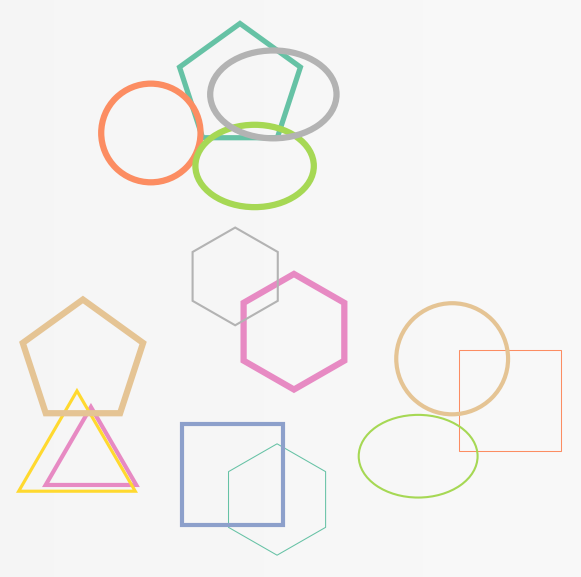[{"shape": "pentagon", "thickness": 2.5, "radius": 0.55, "center": [0.413, 0.849]}, {"shape": "hexagon", "thickness": 0.5, "radius": 0.48, "center": [0.477, 0.134]}, {"shape": "circle", "thickness": 3, "radius": 0.43, "center": [0.26, 0.769]}, {"shape": "square", "thickness": 0.5, "radius": 0.44, "center": [0.877, 0.306]}, {"shape": "square", "thickness": 2, "radius": 0.44, "center": [0.4, 0.178]}, {"shape": "hexagon", "thickness": 3, "radius": 0.5, "center": [0.506, 0.425]}, {"shape": "triangle", "thickness": 2, "radius": 0.45, "center": [0.156, 0.204]}, {"shape": "oval", "thickness": 1, "radius": 0.51, "center": [0.719, 0.209]}, {"shape": "oval", "thickness": 3, "radius": 0.51, "center": [0.438, 0.712]}, {"shape": "triangle", "thickness": 1.5, "radius": 0.58, "center": [0.132, 0.206]}, {"shape": "circle", "thickness": 2, "radius": 0.48, "center": [0.778, 0.378]}, {"shape": "pentagon", "thickness": 3, "radius": 0.54, "center": [0.143, 0.372]}, {"shape": "hexagon", "thickness": 1, "radius": 0.42, "center": [0.405, 0.521]}, {"shape": "oval", "thickness": 3, "radius": 0.54, "center": [0.47, 0.836]}]